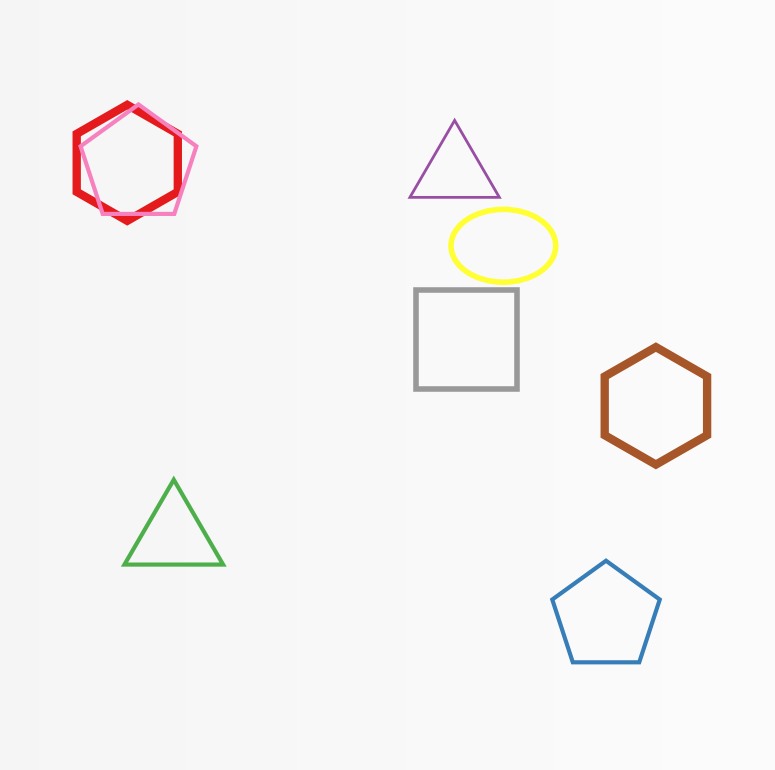[{"shape": "hexagon", "thickness": 3, "radius": 0.38, "center": [0.164, 0.789]}, {"shape": "pentagon", "thickness": 1.5, "radius": 0.36, "center": [0.782, 0.199]}, {"shape": "triangle", "thickness": 1.5, "radius": 0.37, "center": [0.224, 0.304]}, {"shape": "triangle", "thickness": 1, "radius": 0.33, "center": [0.587, 0.777]}, {"shape": "oval", "thickness": 2, "radius": 0.34, "center": [0.65, 0.681]}, {"shape": "hexagon", "thickness": 3, "radius": 0.38, "center": [0.846, 0.473]}, {"shape": "pentagon", "thickness": 1.5, "radius": 0.39, "center": [0.179, 0.786]}, {"shape": "square", "thickness": 2, "radius": 0.32, "center": [0.602, 0.559]}]